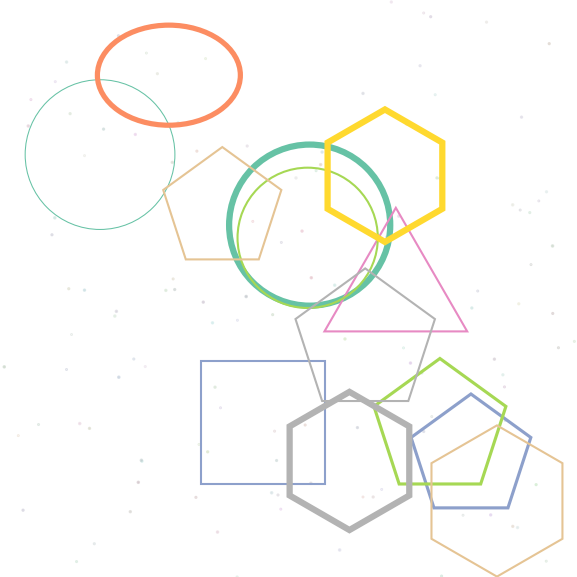[{"shape": "circle", "thickness": 0.5, "radius": 0.65, "center": [0.173, 0.731]}, {"shape": "circle", "thickness": 3, "radius": 0.7, "center": [0.536, 0.609]}, {"shape": "oval", "thickness": 2.5, "radius": 0.62, "center": [0.292, 0.869]}, {"shape": "square", "thickness": 1, "radius": 0.53, "center": [0.455, 0.267]}, {"shape": "pentagon", "thickness": 1.5, "radius": 0.55, "center": [0.815, 0.208]}, {"shape": "triangle", "thickness": 1, "radius": 0.71, "center": [0.685, 0.497]}, {"shape": "circle", "thickness": 1, "radius": 0.61, "center": [0.533, 0.587]}, {"shape": "pentagon", "thickness": 1.5, "radius": 0.6, "center": [0.762, 0.258]}, {"shape": "hexagon", "thickness": 3, "radius": 0.57, "center": [0.667, 0.695]}, {"shape": "hexagon", "thickness": 1, "radius": 0.65, "center": [0.861, 0.132]}, {"shape": "pentagon", "thickness": 1, "radius": 0.54, "center": [0.385, 0.637]}, {"shape": "hexagon", "thickness": 3, "radius": 0.6, "center": [0.605, 0.201]}, {"shape": "pentagon", "thickness": 1, "radius": 0.63, "center": [0.632, 0.407]}]